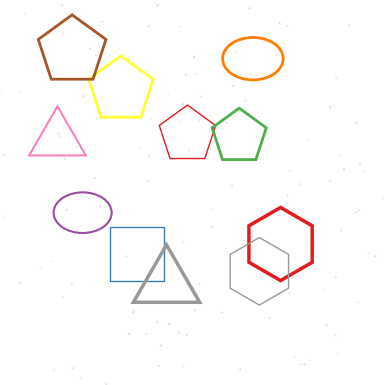[{"shape": "pentagon", "thickness": 1, "radius": 0.38, "center": [0.487, 0.65]}, {"shape": "hexagon", "thickness": 2.5, "radius": 0.47, "center": [0.729, 0.366]}, {"shape": "square", "thickness": 1, "radius": 0.35, "center": [0.356, 0.34]}, {"shape": "pentagon", "thickness": 2, "radius": 0.37, "center": [0.621, 0.645]}, {"shape": "oval", "thickness": 1.5, "radius": 0.38, "center": [0.215, 0.448]}, {"shape": "oval", "thickness": 2, "radius": 0.39, "center": [0.657, 0.848]}, {"shape": "pentagon", "thickness": 2, "radius": 0.44, "center": [0.314, 0.767]}, {"shape": "pentagon", "thickness": 2, "radius": 0.46, "center": [0.187, 0.869]}, {"shape": "triangle", "thickness": 1.5, "radius": 0.43, "center": [0.149, 0.639]}, {"shape": "hexagon", "thickness": 1, "radius": 0.44, "center": [0.674, 0.295]}, {"shape": "triangle", "thickness": 2.5, "radius": 0.5, "center": [0.432, 0.265]}]